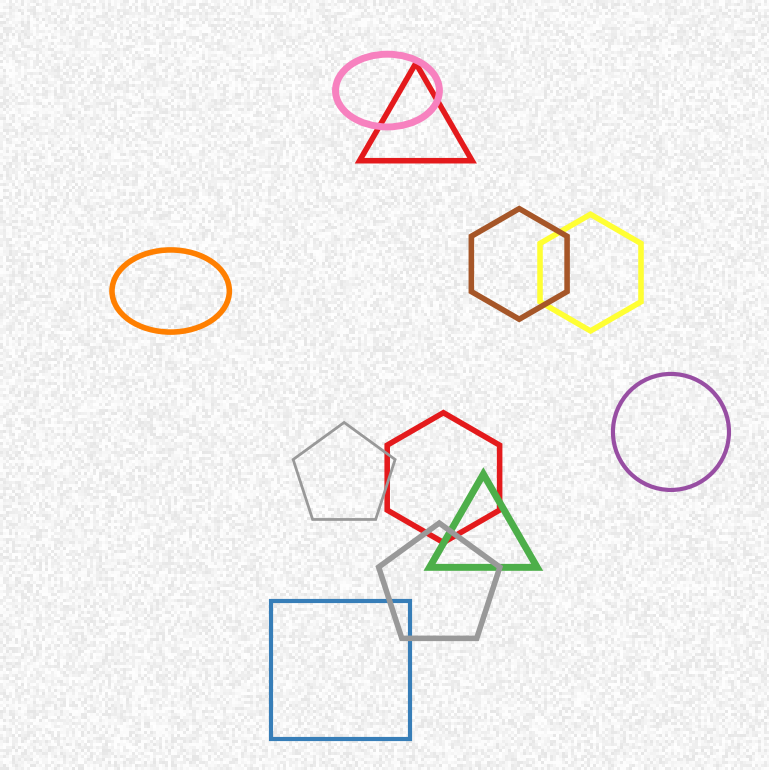[{"shape": "hexagon", "thickness": 2, "radius": 0.42, "center": [0.576, 0.38]}, {"shape": "triangle", "thickness": 2, "radius": 0.42, "center": [0.54, 0.833]}, {"shape": "square", "thickness": 1.5, "radius": 0.45, "center": [0.443, 0.13]}, {"shape": "triangle", "thickness": 2.5, "radius": 0.4, "center": [0.628, 0.304]}, {"shape": "circle", "thickness": 1.5, "radius": 0.38, "center": [0.871, 0.439]}, {"shape": "oval", "thickness": 2, "radius": 0.38, "center": [0.222, 0.622]}, {"shape": "hexagon", "thickness": 2, "radius": 0.38, "center": [0.767, 0.646]}, {"shape": "hexagon", "thickness": 2, "radius": 0.36, "center": [0.674, 0.657]}, {"shape": "oval", "thickness": 2.5, "radius": 0.34, "center": [0.503, 0.882]}, {"shape": "pentagon", "thickness": 1, "radius": 0.35, "center": [0.447, 0.382]}, {"shape": "pentagon", "thickness": 2, "radius": 0.41, "center": [0.57, 0.238]}]